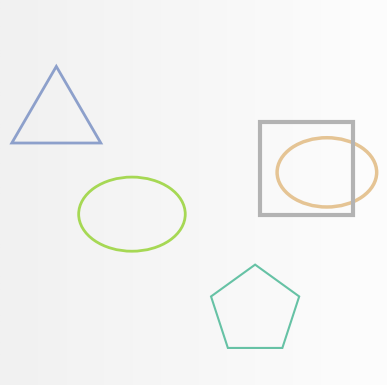[{"shape": "pentagon", "thickness": 1.5, "radius": 0.6, "center": [0.658, 0.193]}, {"shape": "triangle", "thickness": 2, "radius": 0.66, "center": [0.145, 0.695]}, {"shape": "oval", "thickness": 2, "radius": 0.69, "center": [0.341, 0.444]}, {"shape": "oval", "thickness": 2.5, "radius": 0.64, "center": [0.844, 0.552]}, {"shape": "square", "thickness": 3, "radius": 0.6, "center": [0.79, 0.563]}]